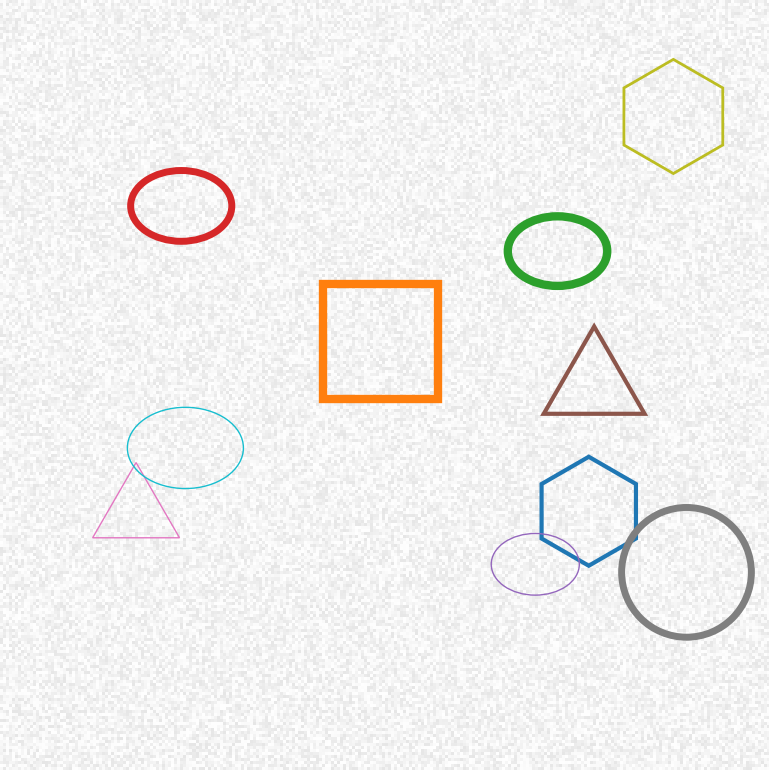[{"shape": "hexagon", "thickness": 1.5, "radius": 0.35, "center": [0.765, 0.336]}, {"shape": "square", "thickness": 3, "radius": 0.37, "center": [0.494, 0.556]}, {"shape": "oval", "thickness": 3, "radius": 0.32, "center": [0.724, 0.674]}, {"shape": "oval", "thickness": 2.5, "radius": 0.33, "center": [0.235, 0.733]}, {"shape": "oval", "thickness": 0.5, "radius": 0.29, "center": [0.695, 0.267]}, {"shape": "triangle", "thickness": 1.5, "radius": 0.38, "center": [0.772, 0.5]}, {"shape": "triangle", "thickness": 0.5, "radius": 0.33, "center": [0.177, 0.334]}, {"shape": "circle", "thickness": 2.5, "radius": 0.42, "center": [0.892, 0.257]}, {"shape": "hexagon", "thickness": 1, "radius": 0.37, "center": [0.874, 0.849]}, {"shape": "oval", "thickness": 0.5, "radius": 0.38, "center": [0.241, 0.418]}]